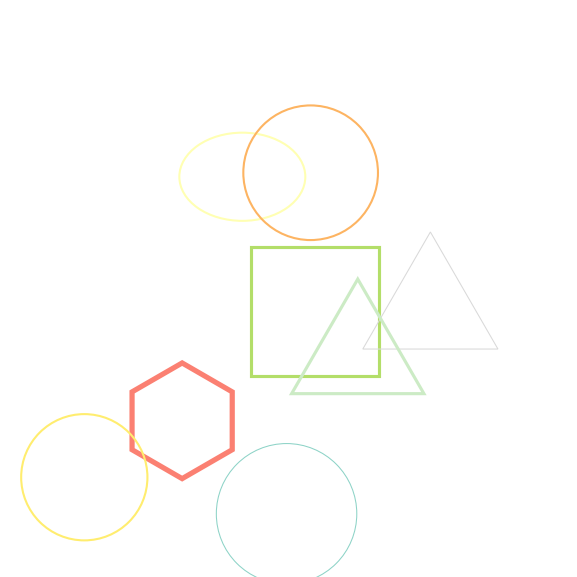[{"shape": "circle", "thickness": 0.5, "radius": 0.61, "center": [0.496, 0.109]}, {"shape": "oval", "thickness": 1, "radius": 0.55, "center": [0.42, 0.693]}, {"shape": "hexagon", "thickness": 2.5, "radius": 0.5, "center": [0.315, 0.27]}, {"shape": "circle", "thickness": 1, "radius": 0.58, "center": [0.538, 0.7]}, {"shape": "square", "thickness": 1.5, "radius": 0.56, "center": [0.545, 0.46]}, {"shape": "triangle", "thickness": 0.5, "radius": 0.68, "center": [0.745, 0.462]}, {"shape": "triangle", "thickness": 1.5, "radius": 0.66, "center": [0.62, 0.384]}, {"shape": "circle", "thickness": 1, "radius": 0.55, "center": [0.146, 0.173]}]